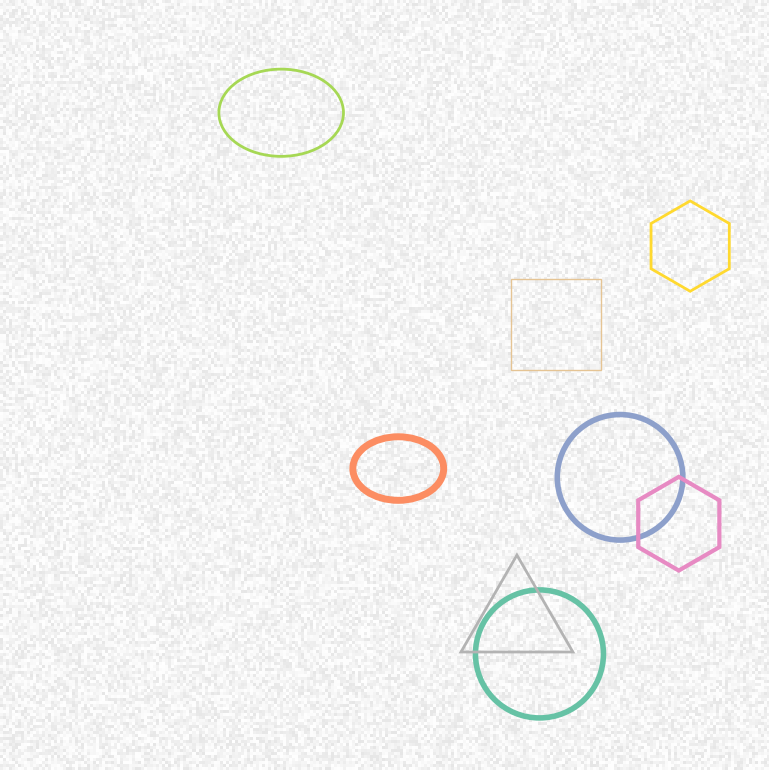[{"shape": "circle", "thickness": 2, "radius": 0.42, "center": [0.701, 0.151]}, {"shape": "oval", "thickness": 2.5, "radius": 0.29, "center": [0.517, 0.391]}, {"shape": "circle", "thickness": 2, "radius": 0.41, "center": [0.805, 0.38]}, {"shape": "hexagon", "thickness": 1.5, "radius": 0.3, "center": [0.882, 0.32]}, {"shape": "oval", "thickness": 1, "radius": 0.4, "center": [0.365, 0.854]}, {"shape": "hexagon", "thickness": 1, "radius": 0.29, "center": [0.896, 0.68]}, {"shape": "square", "thickness": 0.5, "radius": 0.29, "center": [0.722, 0.579]}, {"shape": "triangle", "thickness": 1, "radius": 0.42, "center": [0.671, 0.195]}]